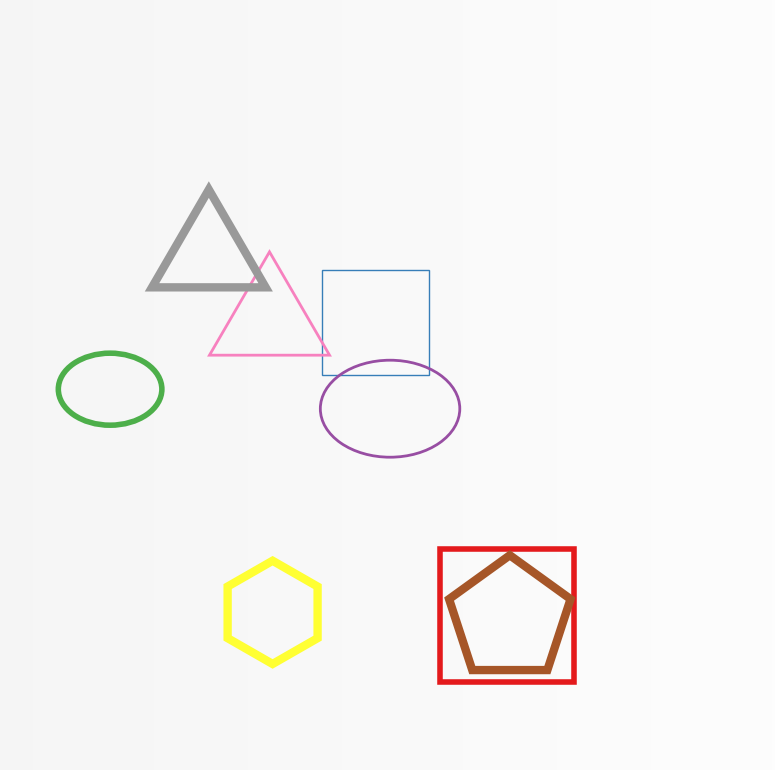[{"shape": "square", "thickness": 2, "radius": 0.43, "center": [0.654, 0.201]}, {"shape": "square", "thickness": 0.5, "radius": 0.34, "center": [0.485, 0.581]}, {"shape": "oval", "thickness": 2, "radius": 0.33, "center": [0.142, 0.495]}, {"shape": "oval", "thickness": 1, "radius": 0.45, "center": [0.503, 0.469]}, {"shape": "hexagon", "thickness": 3, "radius": 0.34, "center": [0.352, 0.205]}, {"shape": "pentagon", "thickness": 3, "radius": 0.41, "center": [0.658, 0.196]}, {"shape": "triangle", "thickness": 1, "radius": 0.45, "center": [0.348, 0.583]}, {"shape": "triangle", "thickness": 3, "radius": 0.42, "center": [0.269, 0.669]}]